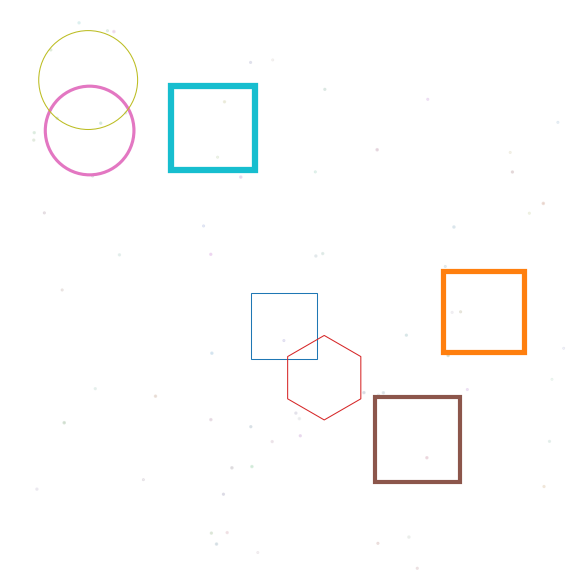[{"shape": "square", "thickness": 0.5, "radius": 0.29, "center": [0.492, 0.434]}, {"shape": "square", "thickness": 2.5, "radius": 0.35, "center": [0.837, 0.46]}, {"shape": "hexagon", "thickness": 0.5, "radius": 0.37, "center": [0.561, 0.345]}, {"shape": "square", "thickness": 2, "radius": 0.37, "center": [0.723, 0.238]}, {"shape": "circle", "thickness": 1.5, "radius": 0.38, "center": [0.155, 0.773]}, {"shape": "circle", "thickness": 0.5, "radius": 0.43, "center": [0.153, 0.861]}, {"shape": "square", "thickness": 3, "radius": 0.36, "center": [0.369, 0.777]}]